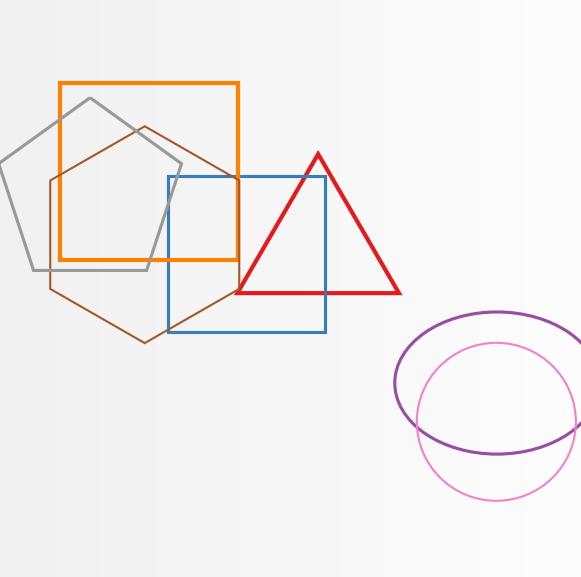[{"shape": "triangle", "thickness": 2, "radius": 0.8, "center": [0.547, 0.572]}, {"shape": "square", "thickness": 1.5, "radius": 0.68, "center": [0.424, 0.559]}, {"shape": "oval", "thickness": 1.5, "radius": 0.88, "center": [0.855, 0.336]}, {"shape": "square", "thickness": 2, "radius": 0.77, "center": [0.256, 0.702]}, {"shape": "hexagon", "thickness": 1, "radius": 0.94, "center": [0.249, 0.593]}, {"shape": "circle", "thickness": 1, "radius": 0.68, "center": [0.854, 0.269]}, {"shape": "pentagon", "thickness": 1.5, "radius": 0.83, "center": [0.155, 0.665]}]